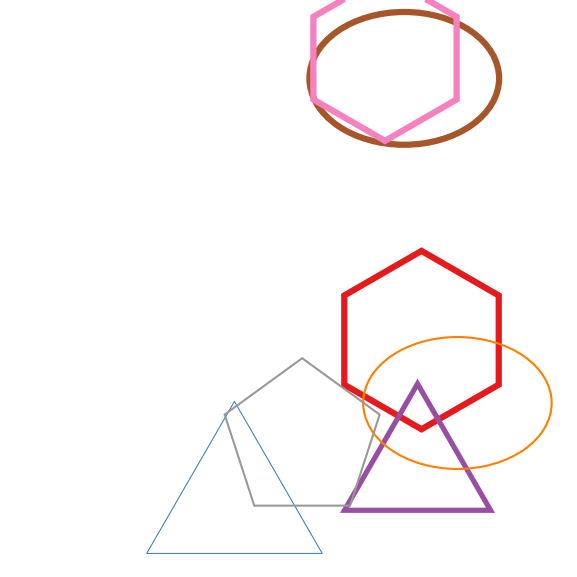[{"shape": "hexagon", "thickness": 3, "radius": 0.77, "center": [0.73, 0.41]}, {"shape": "triangle", "thickness": 0.5, "radius": 0.88, "center": [0.406, 0.129]}, {"shape": "triangle", "thickness": 2.5, "radius": 0.73, "center": [0.723, 0.189]}, {"shape": "oval", "thickness": 1, "radius": 0.82, "center": [0.792, 0.301]}, {"shape": "oval", "thickness": 3, "radius": 0.82, "center": [0.7, 0.863]}, {"shape": "hexagon", "thickness": 3, "radius": 0.72, "center": [0.667, 0.898]}, {"shape": "pentagon", "thickness": 1, "radius": 0.71, "center": [0.523, 0.238]}]